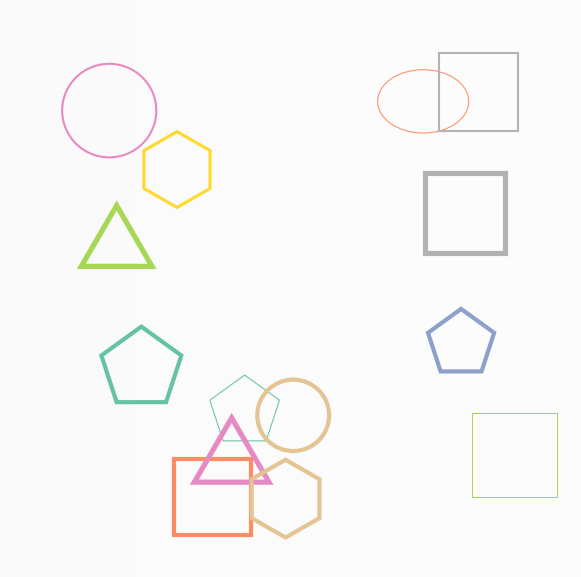[{"shape": "pentagon", "thickness": 2, "radius": 0.36, "center": [0.243, 0.361]}, {"shape": "pentagon", "thickness": 0.5, "radius": 0.32, "center": [0.421, 0.287]}, {"shape": "square", "thickness": 2, "radius": 0.33, "center": [0.366, 0.138]}, {"shape": "oval", "thickness": 0.5, "radius": 0.39, "center": [0.728, 0.824]}, {"shape": "pentagon", "thickness": 2, "radius": 0.3, "center": [0.793, 0.404]}, {"shape": "circle", "thickness": 1, "radius": 0.4, "center": [0.188, 0.808]}, {"shape": "triangle", "thickness": 2.5, "radius": 0.37, "center": [0.399, 0.201]}, {"shape": "square", "thickness": 0.5, "radius": 0.36, "center": [0.885, 0.211]}, {"shape": "triangle", "thickness": 2.5, "radius": 0.35, "center": [0.201, 0.573]}, {"shape": "hexagon", "thickness": 1.5, "radius": 0.33, "center": [0.305, 0.706]}, {"shape": "circle", "thickness": 2, "radius": 0.31, "center": [0.504, 0.28]}, {"shape": "hexagon", "thickness": 2, "radius": 0.34, "center": [0.491, 0.136]}, {"shape": "square", "thickness": 2.5, "radius": 0.34, "center": [0.8, 0.63]}, {"shape": "square", "thickness": 1, "radius": 0.34, "center": [0.824, 0.84]}]